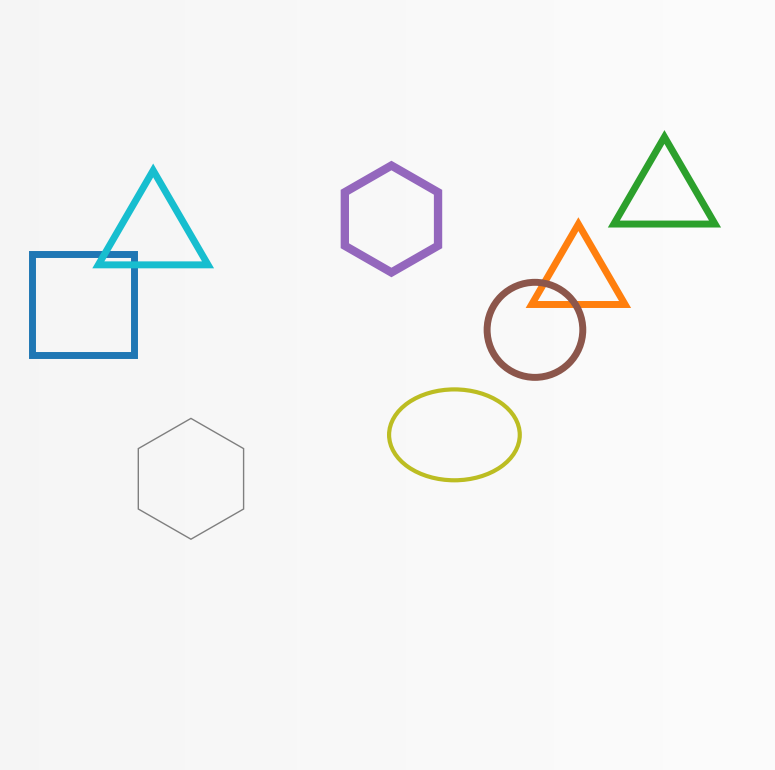[{"shape": "square", "thickness": 2.5, "radius": 0.33, "center": [0.107, 0.604]}, {"shape": "triangle", "thickness": 2.5, "radius": 0.35, "center": [0.746, 0.639]}, {"shape": "triangle", "thickness": 2.5, "radius": 0.38, "center": [0.857, 0.747]}, {"shape": "hexagon", "thickness": 3, "radius": 0.35, "center": [0.505, 0.716]}, {"shape": "circle", "thickness": 2.5, "radius": 0.31, "center": [0.69, 0.572]}, {"shape": "hexagon", "thickness": 0.5, "radius": 0.39, "center": [0.246, 0.378]}, {"shape": "oval", "thickness": 1.5, "radius": 0.42, "center": [0.586, 0.435]}, {"shape": "triangle", "thickness": 2.5, "radius": 0.41, "center": [0.198, 0.697]}]